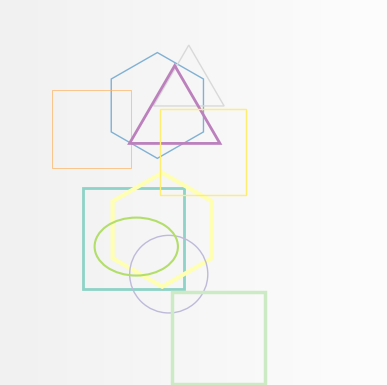[{"shape": "square", "thickness": 2, "radius": 0.66, "center": [0.344, 0.381]}, {"shape": "hexagon", "thickness": 3, "radius": 0.74, "center": [0.419, 0.403]}, {"shape": "circle", "thickness": 1, "radius": 0.5, "center": [0.435, 0.288]}, {"shape": "hexagon", "thickness": 1, "radius": 0.69, "center": [0.406, 0.726]}, {"shape": "square", "thickness": 0.5, "radius": 0.51, "center": [0.237, 0.666]}, {"shape": "oval", "thickness": 1.5, "radius": 0.54, "center": [0.352, 0.36]}, {"shape": "triangle", "thickness": 1, "radius": 0.53, "center": [0.487, 0.777]}, {"shape": "triangle", "thickness": 2, "radius": 0.67, "center": [0.451, 0.695]}, {"shape": "square", "thickness": 2.5, "radius": 0.6, "center": [0.564, 0.122]}, {"shape": "square", "thickness": 1, "radius": 0.56, "center": [0.524, 0.605]}]